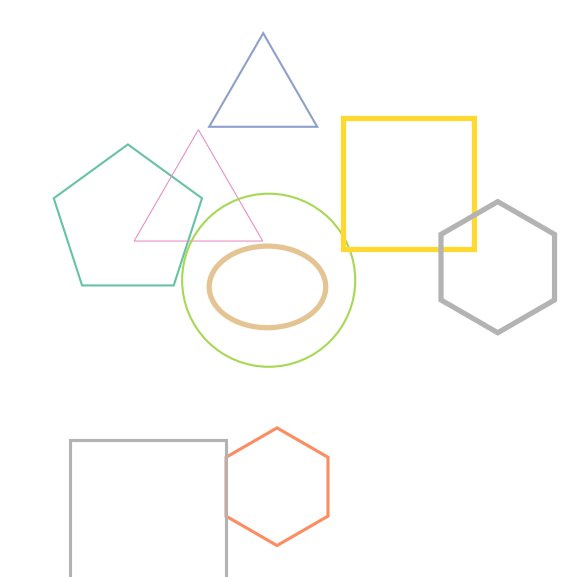[{"shape": "pentagon", "thickness": 1, "radius": 0.67, "center": [0.221, 0.614]}, {"shape": "hexagon", "thickness": 1.5, "radius": 0.51, "center": [0.48, 0.156]}, {"shape": "triangle", "thickness": 1, "radius": 0.54, "center": [0.456, 0.834]}, {"shape": "triangle", "thickness": 0.5, "radius": 0.64, "center": [0.344, 0.646]}, {"shape": "circle", "thickness": 1, "radius": 0.75, "center": [0.465, 0.514]}, {"shape": "square", "thickness": 2.5, "radius": 0.57, "center": [0.707, 0.682]}, {"shape": "oval", "thickness": 2.5, "radius": 0.5, "center": [0.463, 0.502]}, {"shape": "hexagon", "thickness": 2.5, "radius": 0.57, "center": [0.862, 0.536]}, {"shape": "square", "thickness": 1.5, "radius": 0.68, "center": [0.257, 0.102]}]